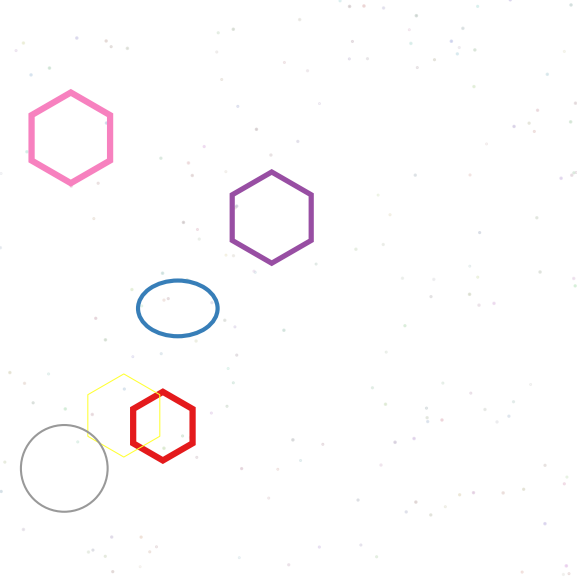[{"shape": "hexagon", "thickness": 3, "radius": 0.3, "center": [0.282, 0.261]}, {"shape": "oval", "thickness": 2, "radius": 0.34, "center": [0.308, 0.465]}, {"shape": "hexagon", "thickness": 2.5, "radius": 0.39, "center": [0.47, 0.622]}, {"shape": "hexagon", "thickness": 0.5, "radius": 0.36, "center": [0.214, 0.28]}, {"shape": "hexagon", "thickness": 3, "radius": 0.39, "center": [0.123, 0.76]}, {"shape": "circle", "thickness": 1, "radius": 0.38, "center": [0.111, 0.188]}]